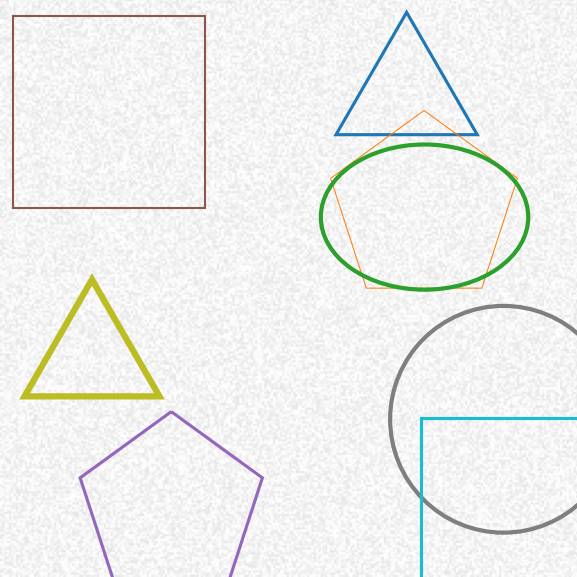[{"shape": "triangle", "thickness": 1.5, "radius": 0.71, "center": [0.704, 0.837]}, {"shape": "pentagon", "thickness": 0.5, "radius": 0.85, "center": [0.734, 0.638]}, {"shape": "oval", "thickness": 2, "radius": 0.9, "center": [0.735, 0.623]}, {"shape": "pentagon", "thickness": 1.5, "radius": 0.83, "center": [0.297, 0.12]}, {"shape": "square", "thickness": 1, "radius": 0.83, "center": [0.188, 0.805]}, {"shape": "circle", "thickness": 2, "radius": 0.98, "center": [0.872, 0.273]}, {"shape": "triangle", "thickness": 3, "radius": 0.67, "center": [0.159, 0.38]}, {"shape": "square", "thickness": 1.5, "radius": 0.79, "center": [0.887, 0.117]}]